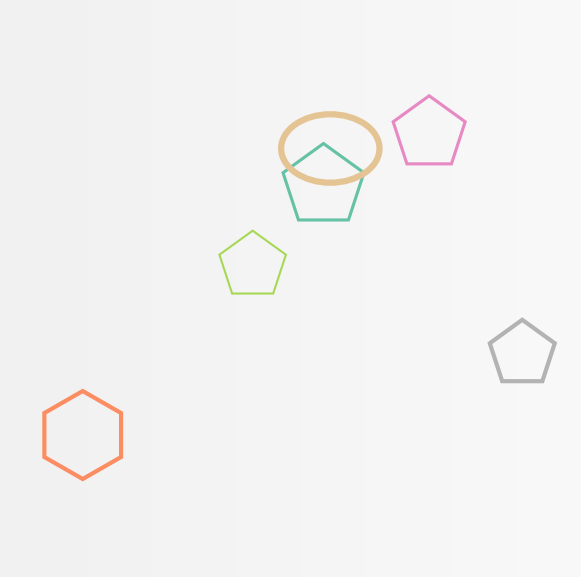[{"shape": "pentagon", "thickness": 1.5, "radius": 0.37, "center": [0.557, 0.677]}, {"shape": "hexagon", "thickness": 2, "radius": 0.38, "center": [0.142, 0.246]}, {"shape": "pentagon", "thickness": 1.5, "radius": 0.33, "center": [0.738, 0.768]}, {"shape": "pentagon", "thickness": 1, "radius": 0.3, "center": [0.435, 0.54]}, {"shape": "oval", "thickness": 3, "radius": 0.42, "center": [0.568, 0.742]}, {"shape": "pentagon", "thickness": 2, "radius": 0.29, "center": [0.899, 0.387]}]